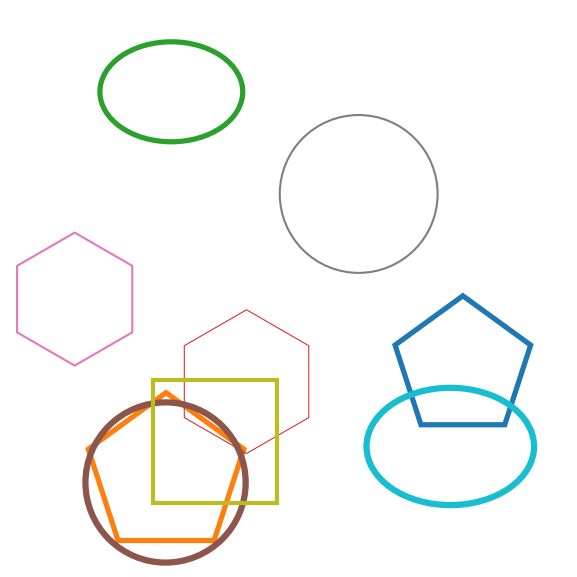[{"shape": "pentagon", "thickness": 2.5, "radius": 0.62, "center": [0.801, 0.363]}, {"shape": "pentagon", "thickness": 2.5, "radius": 0.71, "center": [0.288, 0.178]}, {"shape": "oval", "thickness": 2.5, "radius": 0.62, "center": [0.297, 0.84]}, {"shape": "hexagon", "thickness": 0.5, "radius": 0.62, "center": [0.427, 0.338]}, {"shape": "circle", "thickness": 3, "radius": 0.69, "center": [0.287, 0.164]}, {"shape": "hexagon", "thickness": 1, "radius": 0.58, "center": [0.129, 0.481]}, {"shape": "circle", "thickness": 1, "radius": 0.68, "center": [0.621, 0.663]}, {"shape": "square", "thickness": 2, "radius": 0.53, "center": [0.372, 0.235]}, {"shape": "oval", "thickness": 3, "radius": 0.73, "center": [0.78, 0.226]}]